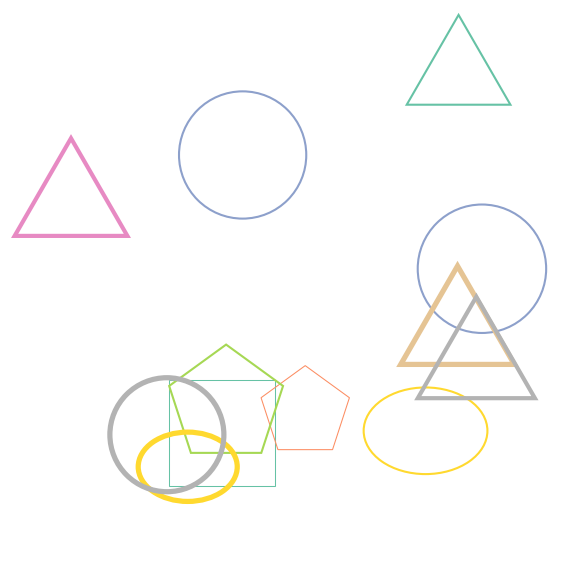[{"shape": "square", "thickness": 0.5, "radius": 0.46, "center": [0.384, 0.25]}, {"shape": "triangle", "thickness": 1, "radius": 0.52, "center": [0.794, 0.87]}, {"shape": "pentagon", "thickness": 0.5, "radius": 0.4, "center": [0.529, 0.286]}, {"shape": "circle", "thickness": 1, "radius": 0.56, "center": [0.835, 0.534]}, {"shape": "circle", "thickness": 1, "radius": 0.55, "center": [0.42, 0.731]}, {"shape": "triangle", "thickness": 2, "radius": 0.56, "center": [0.123, 0.647]}, {"shape": "pentagon", "thickness": 1, "radius": 0.52, "center": [0.392, 0.299]}, {"shape": "oval", "thickness": 2.5, "radius": 0.43, "center": [0.325, 0.191]}, {"shape": "oval", "thickness": 1, "radius": 0.54, "center": [0.737, 0.253]}, {"shape": "triangle", "thickness": 2.5, "radius": 0.57, "center": [0.792, 0.425]}, {"shape": "triangle", "thickness": 2, "radius": 0.59, "center": [0.825, 0.368]}, {"shape": "circle", "thickness": 2.5, "radius": 0.49, "center": [0.289, 0.246]}]